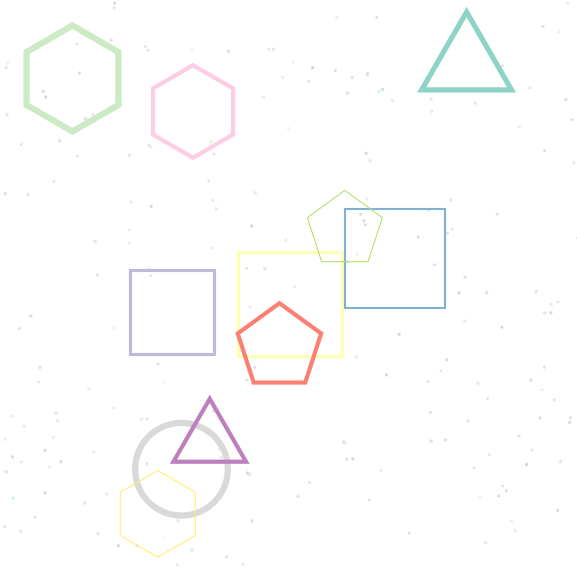[{"shape": "triangle", "thickness": 2.5, "radius": 0.45, "center": [0.808, 0.888]}, {"shape": "square", "thickness": 1.5, "radius": 0.45, "center": [0.502, 0.473]}, {"shape": "square", "thickness": 1.5, "radius": 0.36, "center": [0.298, 0.459]}, {"shape": "pentagon", "thickness": 2, "radius": 0.38, "center": [0.484, 0.398]}, {"shape": "square", "thickness": 1, "radius": 0.43, "center": [0.684, 0.551]}, {"shape": "pentagon", "thickness": 0.5, "radius": 0.34, "center": [0.597, 0.601]}, {"shape": "hexagon", "thickness": 2, "radius": 0.4, "center": [0.334, 0.806]}, {"shape": "circle", "thickness": 3, "radius": 0.4, "center": [0.314, 0.187]}, {"shape": "triangle", "thickness": 2, "radius": 0.36, "center": [0.363, 0.236]}, {"shape": "hexagon", "thickness": 3, "radius": 0.46, "center": [0.126, 0.863]}, {"shape": "hexagon", "thickness": 0.5, "radius": 0.37, "center": [0.273, 0.109]}]